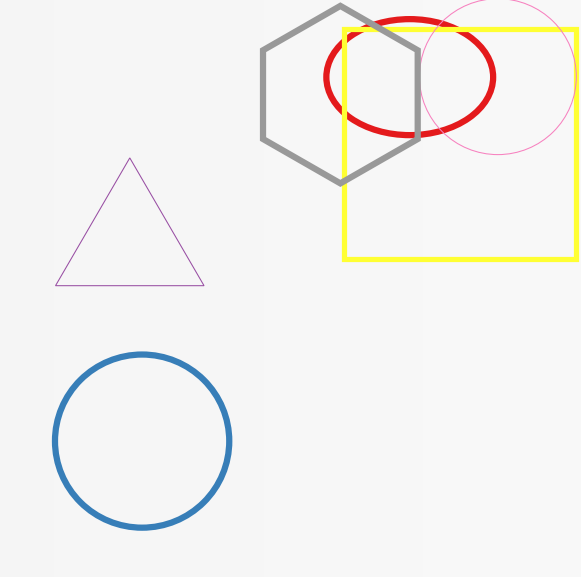[{"shape": "oval", "thickness": 3, "radius": 0.72, "center": [0.705, 0.866]}, {"shape": "circle", "thickness": 3, "radius": 0.75, "center": [0.245, 0.235]}, {"shape": "triangle", "thickness": 0.5, "radius": 0.74, "center": [0.223, 0.578]}, {"shape": "square", "thickness": 2.5, "radius": 1.0, "center": [0.791, 0.749]}, {"shape": "circle", "thickness": 0.5, "radius": 0.67, "center": [0.857, 0.866]}, {"shape": "hexagon", "thickness": 3, "radius": 0.77, "center": [0.586, 0.835]}]